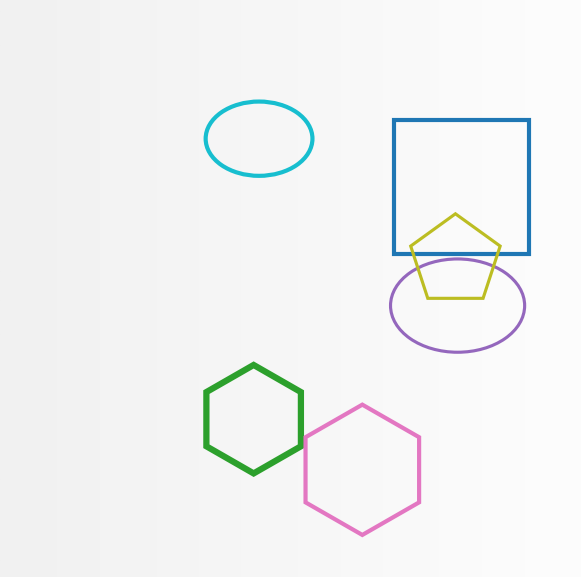[{"shape": "square", "thickness": 2, "radius": 0.58, "center": [0.795, 0.675]}, {"shape": "hexagon", "thickness": 3, "radius": 0.47, "center": [0.436, 0.273]}, {"shape": "oval", "thickness": 1.5, "radius": 0.58, "center": [0.787, 0.47]}, {"shape": "hexagon", "thickness": 2, "radius": 0.56, "center": [0.623, 0.186]}, {"shape": "pentagon", "thickness": 1.5, "radius": 0.4, "center": [0.784, 0.548]}, {"shape": "oval", "thickness": 2, "radius": 0.46, "center": [0.446, 0.759]}]